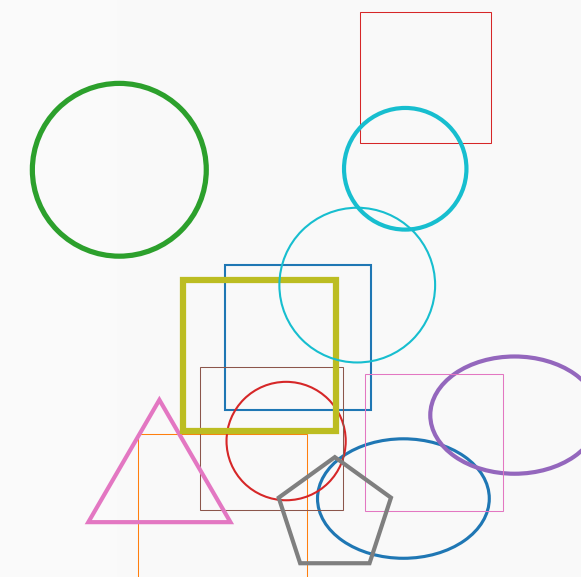[{"shape": "oval", "thickness": 1.5, "radius": 0.74, "center": [0.694, 0.136]}, {"shape": "square", "thickness": 1, "radius": 0.63, "center": [0.512, 0.415]}, {"shape": "square", "thickness": 0.5, "radius": 0.73, "center": [0.382, 0.103]}, {"shape": "circle", "thickness": 2.5, "radius": 0.75, "center": [0.205, 0.705]}, {"shape": "circle", "thickness": 1, "radius": 0.51, "center": [0.492, 0.235]}, {"shape": "square", "thickness": 0.5, "radius": 0.56, "center": [0.732, 0.865]}, {"shape": "oval", "thickness": 2, "radius": 0.73, "center": [0.885, 0.28]}, {"shape": "square", "thickness": 0.5, "radius": 0.62, "center": [0.467, 0.239]}, {"shape": "square", "thickness": 0.5, "radius": 0.59, "center": [0.747, 0.233]}, {"shape": "triangle", "thickness": 2, "radius": 0.71, "center": [0.274, 0.166]}, {"shape": "pentagon", "thickness": 2, "radius": 0.51, "center": [0.576, 0.106]}, {"shape": "square", "thickness": 3, "radius": 0.66, "center": [0.446, 0.384]}, {"shape": "circle", "thickness": 2, "radius": 0.53, "center": [0.697, 0.707]}, {"shape": "circle", "thickness": 1, "radius": 0.67, "center": [0.615, 0.505]}]